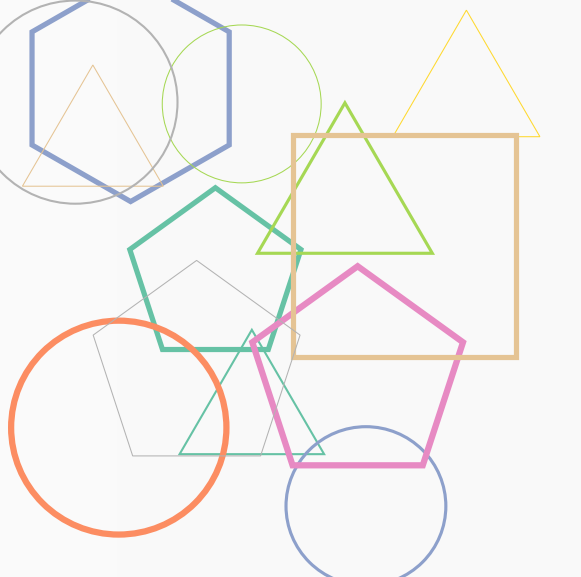[{"shape": "triangle", "thickness": 1, "radius": 0.72, "center": [0.433, 0.284]}, {"shape": "pentagon", "thickness": 2.5, "radius": 0.77, "center": [0.371, 0.519]}, {"shape": "circle", "thickness": 3, "radius": 0.93, "center": [0.204, 0.259]}, {"shape": "circle", "thickness": 1.5, "radius": 0.69, "center": [0.63, 0.123]}, {"shape": "hexagon", "thickness": 2.5, "radius": 0.98, "center": [0.225, 0.846]}, {"shape": "pentagon", "thickness": 3, "radius": 0.95, "center": [0.615, 0.348]}, {"shape": "circle", "thickness": 0.5, "radius": 0.68, "center": [0.416, 0.819]}, {"shape": "triangle", "thickness": 1.5, "radius": 0.87, "center": [0.593, 0.647]}, {"shape": "triangle", "thickness": 0.5, "radius": 0.73, "center": [0.802, 0.835]}, {"shape": "square", "thickness": 2.5, "radius": 0.96, "center": [0.697, 0.573]}, {"shape": "triangle", "thickness": 0.5, "radius": 0.7, "center": [0.16, 0.747]}, {"shape": "circle", "thickness": 1, "radius": 0.88, "center": [0.13, 0.822]}, {"shape": "pentagon", "thickness": 0.5, "radius": 0.94, "center": [0.338, 0.361]}]